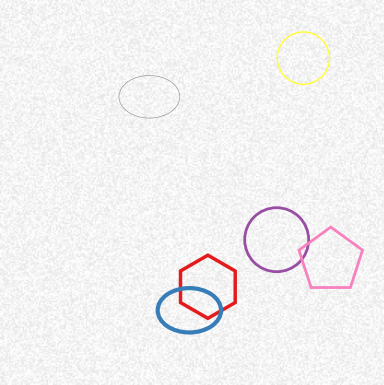[{"shape": "hexagon", "thickness": 2.5, "radius": 0.41, "center": [0.54, 0.255]}, {"shape": "oval", "thickness": 3, "radius": 0.41, "center": [0.492, 0.194]}, {"shape": "circle", "thickness": 2, "radius": 0.42, "center": [0.719, 0.377]}, {"shape": "circle", "thickness": 1, "radius": 0.34, "center": [0.788, 0.849]}, {"shape": "pentagon", "thickness": 2, "radius": 0.43, "center": [0.859, 0.323]}, {"shape": "oval", "thickness": 0.5, "radius": 0.39, "center": [0.388, 0.749]}]